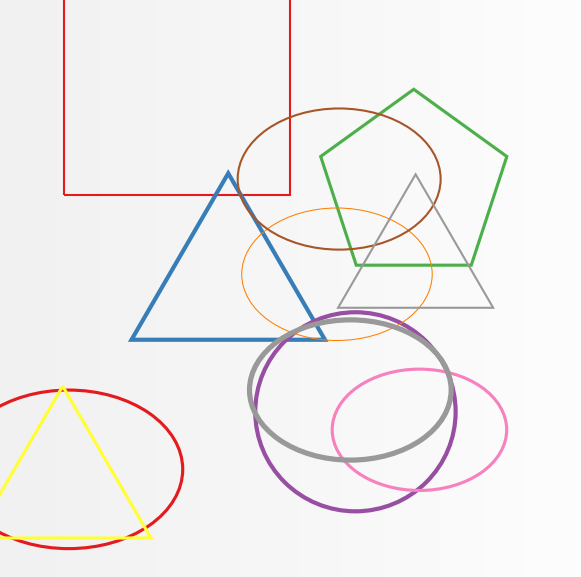[{"shape": "square", "thickness": 1, "radius": 0.97, "center": [0.305, 0.855]}, {"shape": "oval", "thickness": 1.5, "radius": 0.98, "center": [0.118, 0.186]}, {"shape": "triangle", "thickness": 2, "radius": 0.96, "center": [0.393, 0.507]}, {"shape": "pentagon", "thickness": 1.5, "radius": 0.84, "center": [0.712, 0.676]}, {"shape": "circle", "thickness": 2, "radius": 0.86, "center": [0.612, 0.286]}, {"shape": "oval", "thickness": 0.5, "radius": 0.82, "center": [0.58, 0.524]}, {"shape": "triangle", "thickness": 1.5, "radius": 0.88, "center": [0.108, 0.155]}, {"shape": "oval", "thickness": 1, "radius": 0.87, "center": [0.583, 0.689]}, {"shape": "oval", "thickness": 1.5, "radius": 0.75, "center": [0.722, 0.255]}, {"shape": "triangle", "thickness": 1, "radius": 0.77, "center": [0.715, 0.543]}, {"shape": "oval", "thickness": 2.5, "radius": 0.87, "center": [0.603, 0.324]}]